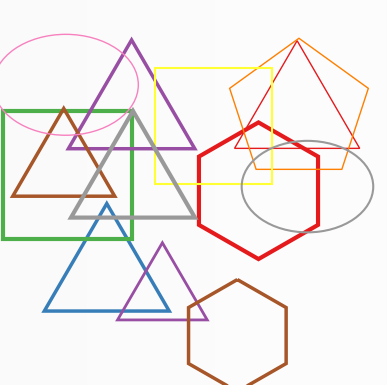[{"shape": "hexagon", "thickness": 3, "radius": 0.89, "center": [0.667, 0.505]}, {"shape": "triangle", "thickness": 1, "radius": 0.93, "center": [0.767, 0.708]}, {"shape": "triangle", "thickness": 2.5, "radius": 0.93, "center": [0.276, 0.285]}, {"shape": "square", "thickness": 3, "radius": 0.83, "center": [0.174, 0.546]}, {"shape": "triangle", "thickness": 2.5, "radius": 0.94, "center": [0.34, 0.708]}, {"shape": "triangle", "thickness": 2, "radius": 0.67, "center": [0.419, 0.236]}, {"shape": "pentagon", "thickness": 1, "radius": 0.94, "center": [0.772, 0.712]}, {"shape": "square", "thickness": 1.5, "radius": 0.75, "center": [0.551, 0.672]}, {"shape": "triangle", "thickness": 2.5, "radius": 0.76, "center": [0.164, 0.566]}, {"shape": "hexagon", "thickness": 2.5, "radius": 0.73, "center": [0.612, 0.128]}, {"shape": "oval", "thickness": 1, "radius": 0.94, "center": [0.17, 0.78]}, {"shape": "oval", "thickness": 1.5, "radius": 0.85, "center": [0.793, 0.515]}, {"shape": "triangle", "thickness": 3, "radius": 0.92, "center": [0.343, 0.527]}]